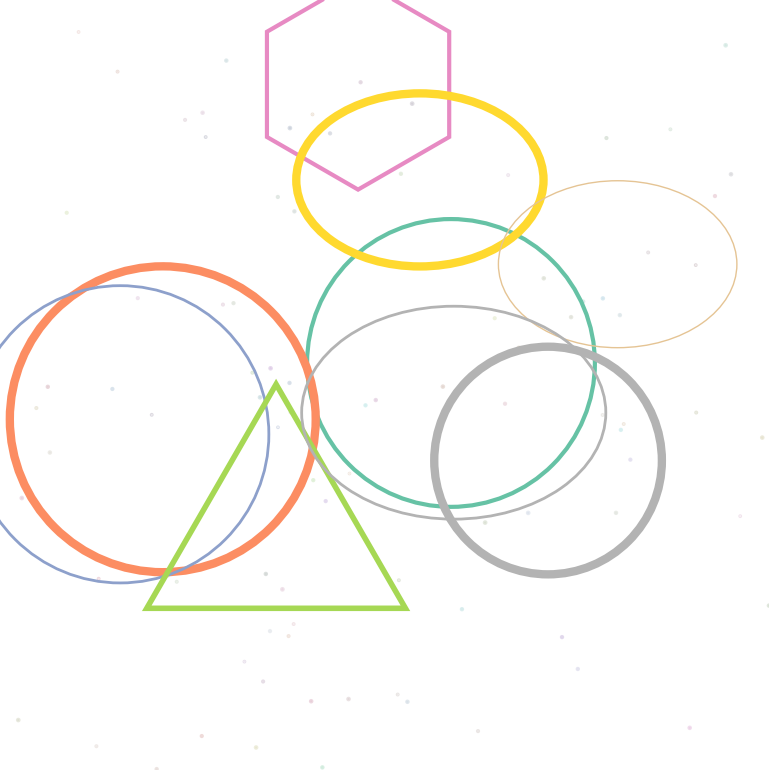[{"shape": "circle", "thickness": 1.5, "radius": 0.93, "center": [0.586, 0.529]}, {"shape": "circle", "thickness": 3, "radius": 0.99, "center": [0.211, 0.456]}, {"shape": "circle", "thickness": 1, "radius": 0.97, "center": [0.156, 0.436]}, {"shape": "hexagon", "thickness": 1.5, "radius": 0.68, "center": [0.465, 0.89]}, {"shape": "triangle", "thickness": 2, "radius": 0.97, "center": [0.359, 0.307]}, {"shape": "oval", "thickness": 3, "radius": 0.8, "center": [0.545, 0.766]}, {"shape": "oval", "thickness": 0.5, "radius": 0.77, "center": [0.802, 0.657]}, {"shape": "oval", "thickness": 1, "radius": 0.99, "center": [0.589, 0.464]}, {"shape": "circle", "thickness": 3, "radius": 0.74, "center": [0.712, 0.402]}]